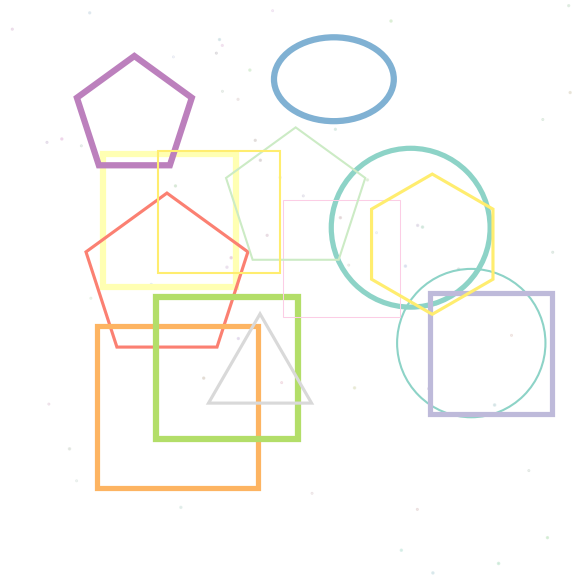[{"shape": "circle", "thickness": 2.5, "radius": 0.69, "center": [0.711, 0.605]}, {"shape": "circle", "thickness": 1, "radius": 0.64, "center": [0.816, 0.405]}, {"shape": "square", "thickness": 3, "radius": 0.58, "center": [0.293, 0.617]}, {"shape": "square", "thickness": 2.5, "radius": 0.53, "center": [0.85, 0.387]}, {"shape": "pentagon", "thickness": 1.5, "radius": 0.74, "center": [0.289, 0.517]}, {"shape": "oval", "thickness": 3, "radius": 0.52, "center": [0.578, 0.862]}, {"shape": "square", "thickness": 2.5, "radius": 0.7, "center": [0.307, 0.295]}, {"shape": "square", "thickness": 3, "radius": 0.62, "center": [0.393, 0.361]}, {"shape": "square", "thickness": 0.5, "radius": 0.51, "center": [0.591, 0.551]}, {"shape": "triangle", "thickness": 1.5, "radius": 0.52, "center": [0.45, 0.353]}, {"shape": "pentagon", "thickness": 3, "radius": 0.52, "center": [0.233, 0.798]}, {"shape": "pentagon", "thickness": 1, "radius": 0.63, "center": [0.512, 0.652]}, {"shape": "square", "thickness": 1, "radius": 0.53, "center": [0.379, 0.632]}, {"shape": "hexagon", "thickness": 1.5, "radius": 0.61, "center": [0.749, 0.576]}]